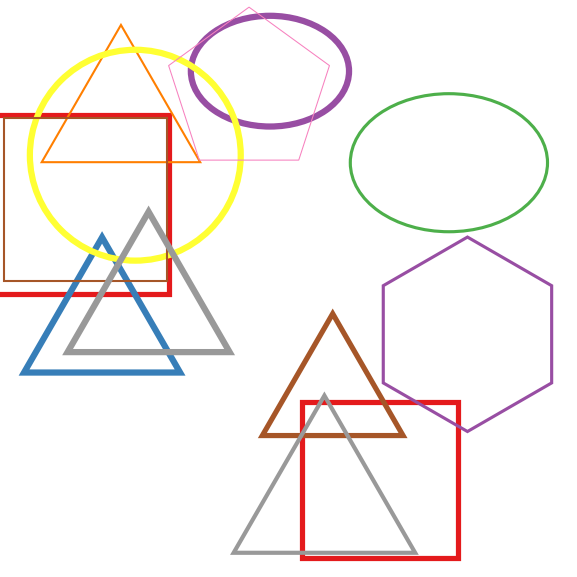[{"shape": "square", "thickness": 2.5, "radius": 0.67, "center": [0.659, 0.168]}, {"shape": "square", "thickness": 2.5, "radius": 0.78, "center": [0.137, 0.645]}, {"shape": "triangle", "thickness": 3, "radius": 0.78, "center": [0.177, 0.432]}, {"shape": "oval", "thickness": 1.5, "radius": 0.85, "center": [0.777, 0.717]}, {"shape": "oval", "thickness": 3, "radius": 0.68, "center": [0.467, 0.876]}, {"shape": "hexagon", "thickness": 1.5, "radius": 0.84, "center": [0.809, 0.42]}, {"shape": "triangle", "thickness": 1, "radius": 0.79, "center": [0.209, 0.798]}, {"shape": "circle", "thickness": 3, "radius": 0.91, "center": [0.234, 0.73]}, {"shape": "triangle", "thickness": 2.5, "radius": 0.7, "center": [0.576, 0.315]}, {"shape": "square", "thickness": 1, "radius": 0.71, "center": [0.148, 0.654]}, {"shape": "pentagon", "thickness": 0.5, "radius": 0.73, "center": [0.431, 0.84]}, {"shape": "triangle", "thickness": 3, "radius": 0.81, "center": [0.257, 0.47]}, {"shape": "triangle", "thickness": 2, "radius": 0.91, "center": [0.562, 0.133]}]